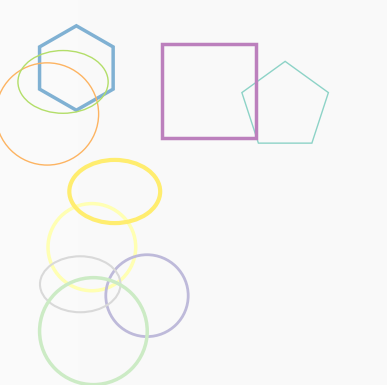[{"shape": "pentagon", "thickness": 1, "radius": 0.59, "center": [0.736, 0.723]}, {"shape": "circle", "thickness": 2.5, "radius": 0.57, "center": [0.237, 0.358]}, {"shape": "circle", "thickness": 2, "radius": 0.53, "center": [0.379, 0.232]}, {"shape": "hexagon", "thickness": 2.5, "radius": 0.55, "center": [0.197, 0.823]}, {"shape": "circle", "thickness": 1, "radius": 0.66, "center": [0.122, 0.704]}, {"shape": "oval", "thickness": 1, "radius": 0.58, "center": [0.163, 0.787]}, {"shape": "oval", "thickness": 1.5, "radius": 0.52, "center": [0.207, 0.262]}, {"shape": "square", "thickness": 2.5, "radius": 0.61, "center": [0.54, 0.763]}, {"shape": "circle", "thickness": 2.5, "radius": 0.69, "center": [0.241, 0.14]}, {"shape": "oval", "thickness": 3, "radius": 0.59, "center": [0.296, 0.503]}]